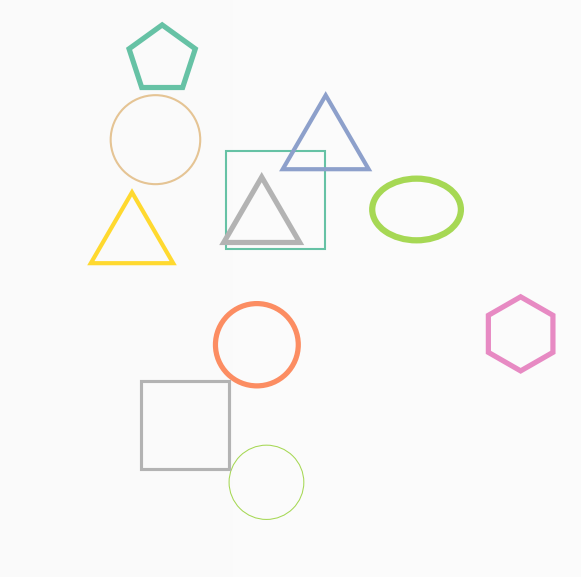[{"shape": "square", "thickness": 1, "radius": 0.43, "center": [0.474, 0.653]}, {"shape": "pentagon", "thickness": 2.5, "radius": 0.3, "center": [0.279, 0.896]}, {"shape": "circle", "thickness": 2.5, "radius": 0.36, "center": [0.442, 0.402]}, {"shape": "triangle", "thickness": 2, "radius": 0.43, "center": [0.56, 0.749]}, {"shape": "hexagon", "thickness": 2.5, "radius": 0.32, "center": [0.896, 0.421]}, {"shape": "oval", "thickness": 3, "radius": 0.38, "center": [0.717, 0.636]}, {"shape": "circle", "thickness": 0.5, "radius": 0.32, "center": [0.458, 0.164]}, {"shape": "triangle", "thickness": 2, "radius": 0.41, "center": [0.227, 0.584]}, {"shape": "circle", "thickness": 1, "radius": 0.39, "center": [0.267, 0.757]}, {"shape": "triangle", "thickness": 2.5, "radius": 0.38, "center": [0.45, 0.617]}, {"shape": "square", "thickness": 1.5, "radius": 0.38, "center": [0.318, 0.263]}]